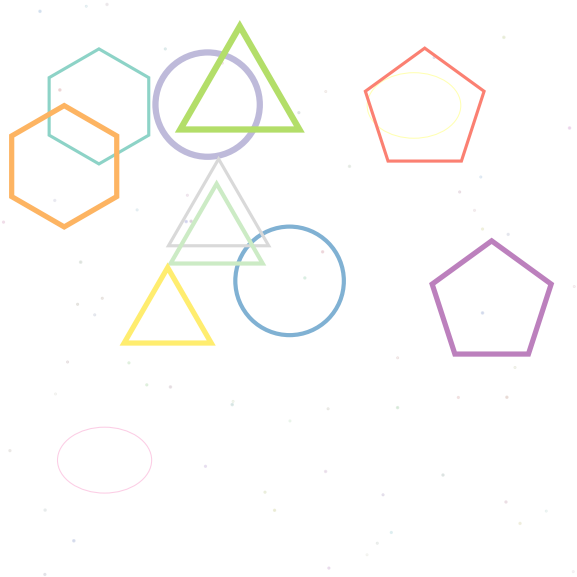[{"shape": "hexagon", "thickness": 1.5, "radius": 0.5, "center": [0.171, 0.815]}, {"shape": "oval", "thickness": 0.5, "radius": 0.41, "center": [0.717, 0.817]}, {"shape": "circle", "thickness": 3, "radius": 0.45, "center": [0.36, 0.818]}, {"shape": "pentagon", "thickness": 1.5, "radius": 0.54, "center": [0.735, 0.808]}, {"shape": "circle", "thickness": 2, "radius": 0.47, "center": [0.501, 0.513]}, {"shape": "hexagon", "thickness": 2.5, "radius": 0.53, "center": [0.111, 0.711]}, {"shape": "triangle", "thickness": 3, "radius": 0.6, "center": [0.415, 0.834]}, {"shape": "oval", "thickness": 0.5, "radius": 0.41, "center": [0.181, 0.202]}, {"shape": "triangle", "thickness": 1.5, "radius": 0.5, "center": [0.379, 0.624]}, {"shape": "pentagon", "thickness": 2.5, "radius": 0.54, "center": [0.851, 0.474]}, {"shape": "triangle", "thickness": 2, "radius": 0.46, "center": [0.375, 0.589]}, {"shape": "triangle", "thickness": 2.5, "radius": 0.44, "center": [0.29, 0.449]}]